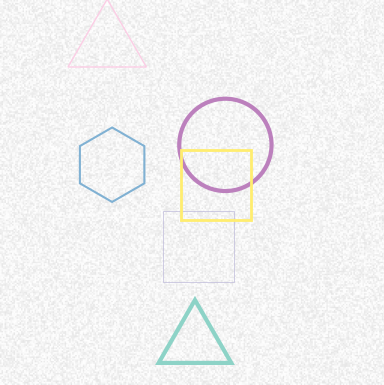[{"shape": "triangle", "thickness": 3, "radius": 0.54, "center": [0.506, 0.112]}, {"shape": "square", "thickness": 0.5, "radius": 0.46, "center": [0.515, 0.36]}, {"shape": "hexagon", "thickness": 1.5, "radius": 0.48, "center": [0.291, 0.572]}, {"shape": "triangle", "thickness": 1, "radius": 0.59, "center": [0.278, 0.885]}, {"shape": "circle", "thickness": 3, "radius": 0.6, "center": [0.585, 0.624]}, {"shape": "square", "thickness": 2, "radius": 0.45, "center": [0.561, 0.52]}]